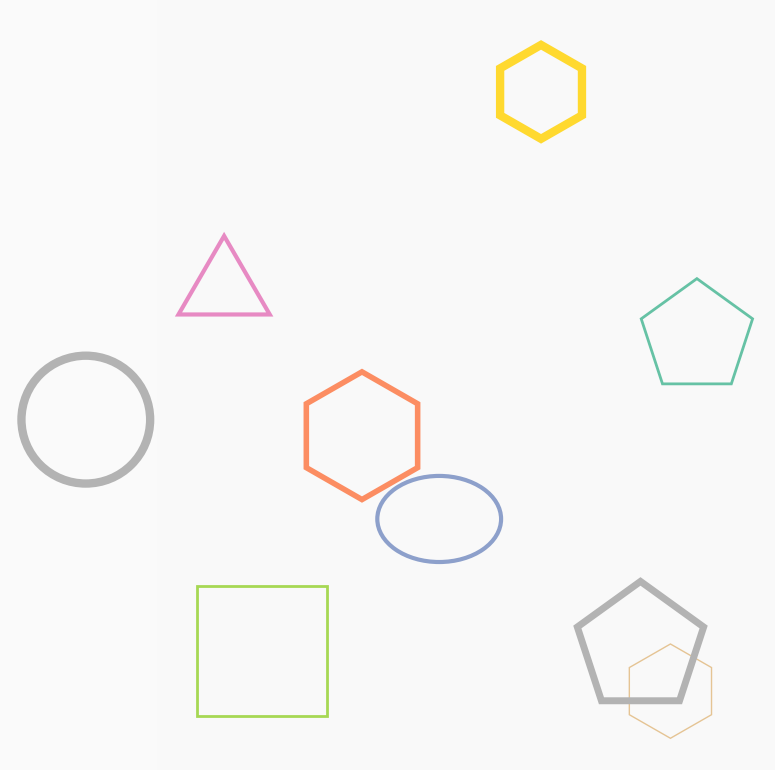[{"shape": "pentagon", "thickness": 1, "radius": 0.38, "center": [0.899, 0.563]}, {"shape": "hexagon", "thickness": 2, "radius": 0.41, "center": [0.467, 0.434]}, {"shape": "oval", "thickness": 1.5, "radius": 0.4, "center": [0.567, 0.326]}, {"shape": "triangle", "thickness": 1.5, "radius": 0.34, "center": [0.289, 0.626]}, {"shape": "square", "thickness": 1, "radius": 0.42, "center": [0.338, 0.154]}, {"shape": "hexagon", "thickness": 3, "radius": 0.3, "center": [0.698, 0.881]}, {"shape": "hexagon", "thickness": 0.5, "radius": 0.31, "center": [0.865, 0.102]}, {"shape": "pentagon", "thickness": 2.5, "radius": 0.43, "center": [0.826, 0.159]}, {"shape": "circle", "thickness": 3, "radius": 0.42, "center": [0.111, 0.455]}]